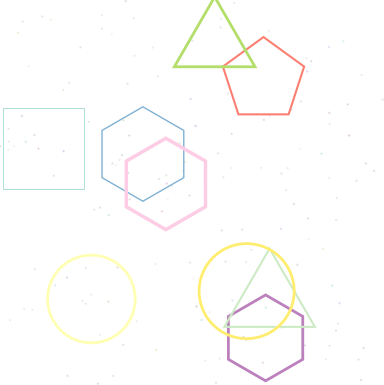[{"shape": "square", "thickness": 0.5, "radius": 0.53, "center": [0.113, 0.614]}, {"shape": "circle", "thickness": 2, "radius": 0.57, "center": [0.237, 0.223]}, {"shape": "pentagon", "thickness": 1.5, "radius": 0.55, "center": [0.684, 0.793]}, {"shape": "hexagon", "thickness": 1, "radius": 0.61, "center": [0.371, 0.6]}, {"shape": "triangle", "thickness": 2, "radius": 0.6, "center": [0.558, 0.887]}, {"shape": "hexagon", "thickness": 2.5, "radius": 0.59, "center": [0.431, 0.522]}, {"shape": "hexagon", "thickness": 2, "radius": 0.56, "center": [0.69, 0.122]}, {"shape": "triangle", "thickness": 1.5, "radius": 0.68, "center": [0.7, 0.219]}, {"shape": "circle", "thickness": 2, "radius": 0.62, "center": [0.641, 0.244]}]